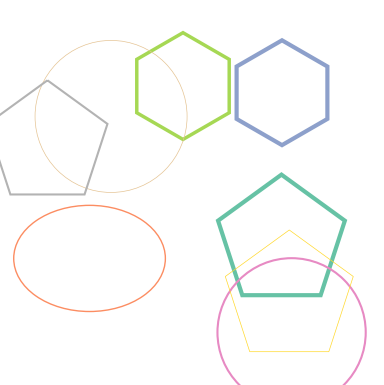[{"shape": "pentagon", "thickness": 3, "radius": 0.87, "center": [0.731, 0.373]}, {"shape": "oval", "thickness": 1, "radius": 0.98, "center": [0.233, 0.329]}, {"shape": "hexagon", "thickness": 3, "radius": 0.68, "center": [0.732, 0.759]}, {"shape": "circle", "thickness": 1.5, "radius": 0.96, "center": [0.757, 0.137]}, {"shape": "hexagon", "thickness": 2.5, "radius": 0.69, "center": [0.475, 0.776]}, {"shape": "pentagon", "thickness": 0.5, "radius": 0.87, "center": [0.751, 0.228]}, {"shape": "circle", "thickness": 0.5, "radius": 0.99, "center": [0.288, 0.698]}, {"shape": "pentagon", "thickness": 1.5, "radius": 0.82, "center": [0.123, 0.627]}]